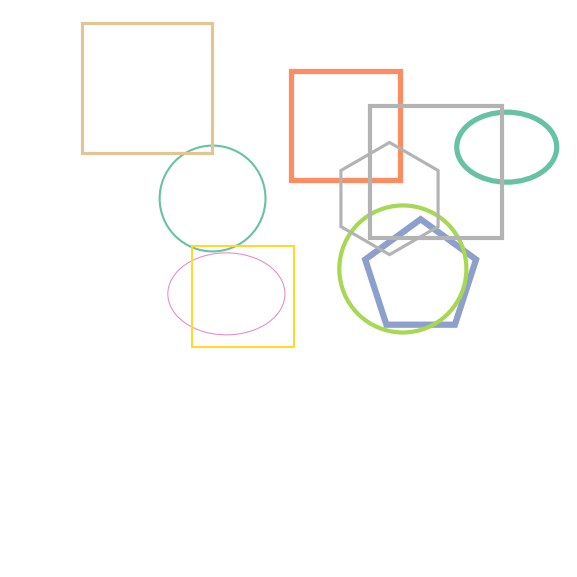[{"shape": "oval", "thickness": 2.5, "radius": 0.43, "center": [0.877, 0.744]}, {"shape": "circle", "thickness": 1, "radius": 0.46, "center": [0.368, 0.655]}, {"shape": "square", "thickness": 2.5, "radius": 0.47, "center": [0.599, 0.782]}, {"shape": "pentagon", "thickness": 3, "radius": 0.5, "center": [0.728, 0.519]}, {"shape": "oval", "thickness": 0.5, "radius": 0.51, "center": [0.392, 0.49]}, {"shape": "circle", "thickness": 2, "radius": 0.55, "center": [0.698, 0.533]}, {"shape": "square", "thickness": 1, "radius": 0.44, "center": [0.421, 0.486]}, {"shape": "square", "thickness": 1.5, "radius": 0.56, "center": [0.255, 0.847]}, {"shape": "hexagon", "thickness": 1.5, "radius": 0.49, "center": [0.674, 0.655]}, {"shape": "square", "thickness": 2, "radius": 0.57, "center": [0.755, 0.701]}]